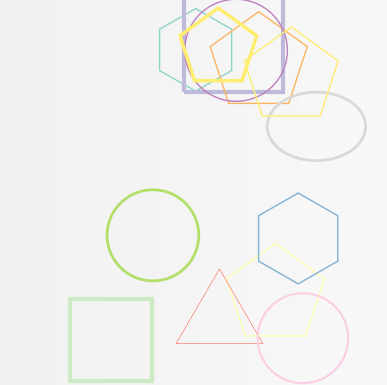[{"shape": "hexagon", "thickness": 1, "radius": 0.54, "center": [0.505, 0.87]}, {"shape": "pentagon", "thickness": 1, "radius": 0.66, "center": [0.711, 0.235]}, {"shape": "square", "thickness": 3, "radius": 0.64, "center": [0.602, 0.89]}, {"shape": "triangle", "thickness": 0.5, "radius": 0.65, "center": [0.566, 0.172]}, {"shape": "hexagon", "thickness": 1, "radius": 0.59, "center": [0.77, 0.381]}, {"shape": "pentagon", "thickness": 1, "radius": 0.66, "center": [0.668, 0.838]}, {"shape": "circle", "thickness": 2, "radius": 0.59, "center": [0.395, 0.389]}, {"shape": "circle", "thickness": 1.5, "radius": 0.58, "center": [0.782, 0.122]}, {"shape": "oval", "thickness": 2, "radius": 0.64, "center": [0.816, 0.672]}, {"shape": "circle", "thickness": 1, "radius": 0.66, "center": [0.609, 0.869]}, {"shape": "square", "thickness": 3, "radius": 0.53, "center": [0.286, 0.118]}, {"shape": "pentagon", "thickness": 1, "radius": 0.64, "center": [0.752, 0.802]}, {"shape": "pentagon", "thickness": 2.5, "radius": 0.52, "center": [0.563, 0.875]}]